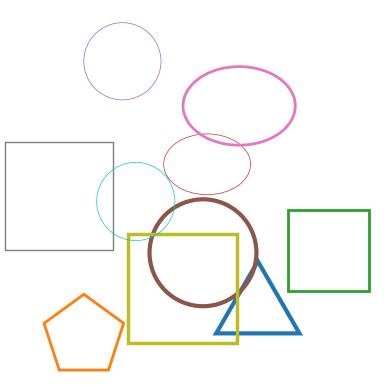[{"shape": "triangle", "thickness": 3, "radius": 0.62, "center": [0.67, 0.197]}, {"shape": "pentagon", "thickness": 2, "radius": 0.54, "center": [0.218, 0.127]}, {"shape": "square", "thickness": 2, "radius": 0.53, "center": [0.853, 0.35]}, {"shape": "oval", "thickness": 0.5, "radius": 0.56, "center": [0.538, 0.573]}, {"shape": "circle", "thickness": 0.5, "radius": 0.5, "center": [0.318, 0.841]}, {"shape": "circle", "thickness": 3, "radius": 0.69, "center": [0.527, 0.343]}, {"shape": "oval", "thickness": 2, "radius": 0.73, "center": [0.621, 0.725]}, {"shape": "square", "thickness": 1, "radius": 0.7, "center": [0.154, 0.491]}, {"shape": "square", "thickness": 2.5, "radius": 0.71, "center": [0.474, 0.25]}, {"shape": "circle", "thickness": 0.5, "radius": 0.51, "center": [0.353, 0.477]}]